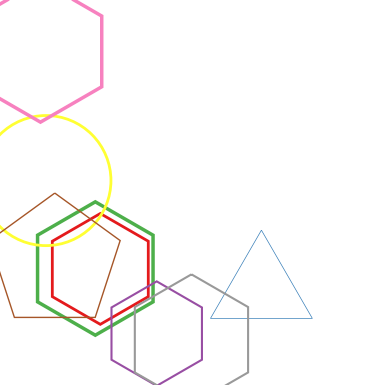[{"shape": "hexagon", "thickness": 2, "radius": 0.72, "center": [0.261, 0.301]}, {"shape": "triangle", "thickness": 0.5, "radius": 0.76, "center": [0.679, 0.249]}, {"shape": "hexagon", "thickness": 2.5, "radius": 0.87, "center": [0.248, 0.303]}, {"shape": "hexagon", "thickness": 1.5, "radius": 0.68, "center": [0.407, 0.133]}, {"shape": "circle", "thickness": 2, "radius": 0.84, "center": [0.119, 0.531]}, {"shape": "pentagon", "thickness": 1, "radius": 0.89, "center": [0.142, 0.32]}, {"shape": "hexagon", "thickness": 2.5, "radius": 0.92, "center": [0.105, 0.866]}, {"shape": "hexagon", "thickness": 1.5, "radius": 0.85, "center": [0.497, 0.118]}]